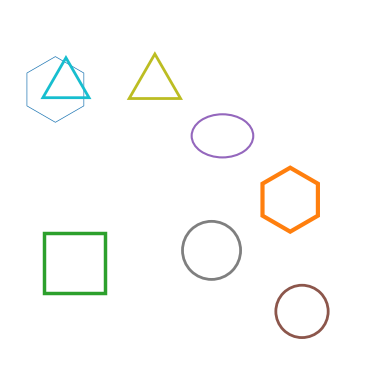[{"shape": "hexagon", "thickness": 0.5, "radius": 0.43, "center": [0.144, 0.768]}, {"shape": "hexagon", "thickness": 3, "radius": 0.42, "center": [0.754, 0.481]}, {"shape": "square", "thickness": 2.5, "radius": 0.39, "center": [0.194, 0.317]}, {"shape": "oval", "thickness": 1.5, "radius": 0.4, "center": [0.578, 0.647]}, {"shape": "circle", "thickness": 2, "radius": 0.34, "center": [0.784, 0.191]}, {"shape": "circle", "thickness": 2, "radius": 0.38, "center": [0.549, 0.35]}, {"shape": "triangle", "thickness": 2, "radius": 0.39, "center": [0.402, 0.783]}, {"shape": "triangle", "thickness": 2, "radius": 0.35, "center": [0.171, 0.781]}]